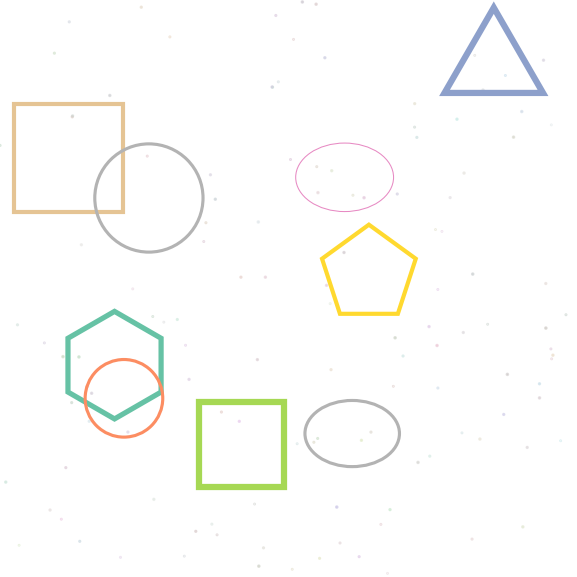[{"shape": "hexagon", "thickness": 2.5, "radius": 0.47, "center": [0.198, 0.367]}, {"shape": "circle", "thickness": 1.5, "radius": 0.34, "center": [0.215, 0.309]}, {"shape": "triangle", "thickness": 3, "radius": 0.49, "center": [0.855, 0.887]}, {"shape": "oval", "thickness": 0.5, "radius": 0.42, "center": [0.597, 0.692]}, {"shape": "square", "thickness": 3, "radius": 0.37, "center": [0.418, 0.229]}, {"shape": "pentagon", "thickness": 2, "radius": 0.43, "center": [0.639, 0.525]}, {"shape": "square", "thickness": 2, "radius": 0.47, "center": [0.119, 0.726]}, {"shape": "oval", "thickness": 1.5, "radius": 0.41, "center": [0.61, 0.248]}, {"shape": "circle", "thickness": 1.5, "radius": 0.47, "center": [0.258, 0.656]}]